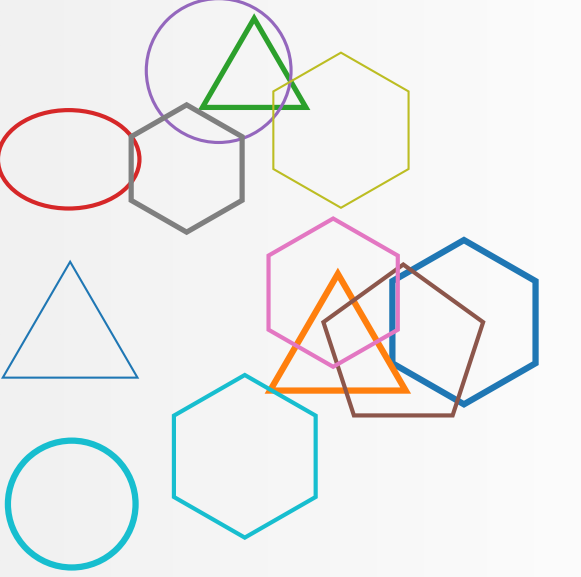[{"shape": "triangle", "thickness": 1, "radius": 0.67, "center": [0.121, 0.412]}, {"shape": "hexagon", "thickness": 3, "radius": 0.71, "center": [0.798, 0.441]}, {"shape": "triangle", "thickness": 3, "radius": 0.67, "center": [0.581, 0.39]}, {"shape": "triangle", "thickness": 2.5, "radius": 0.51, "center": [0.437, 0.864]}, {"shape": "oval", "thickness": 2, "radius": 0.61, "center": [0.118, 0.723]}, {"shape": "circle", "thickness": 1.5, "radius": 0.62, "center": [0.376, 0.877]}, {"shape": "pentagon", "thickness": 2, "radius": 0.72, "center": [0.694, 0.397]}, {"shape": "hexagon", "thickness": 2, "radius": 0.64, "center": [0.573, 0.492]}, {"shape": "hexagon", "thickness": 2.5, "radius": 0.55, "center": [0.321, 0.707]}, {"shape": "hexagon", "thickness": 1, "radius": 0.67, "center": [0.587, 0.774]}, {"shape": "circle", "thickness": 3, "radius": 0.55, "center": [0.123, 0.126]}, {"shape": "hexagon", "thickness": 2, "radius": 0.7, "center": [0.421, 0.209]}]